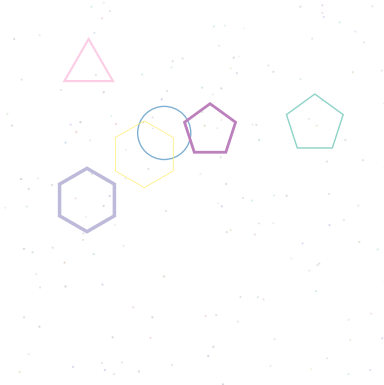[{"shape": "pentagon", "thickness": 1, "radius": 0.39, "center": [0.818, 0.678]}, {"shape": "hexagon", "thickness": 2.5, "radius": 0.41, "center": [0.226, 0.481]}, {"shape": "circle", "thickness": 1, "radius": 0.35, "center": [0.427, 0.655]}, {"shape": "triangle", "thickness": 1.5, "radius": 0.36, "center": [0.23, 0.826]}, {"shape": "pentagon", "thickness": 2, "radius": 0.35, "center": [0.546, 0.661]}, {"shape": "hexagon", "thickness": 0.5, "radius": 0.43, "center": [0.375, 0.599]}]